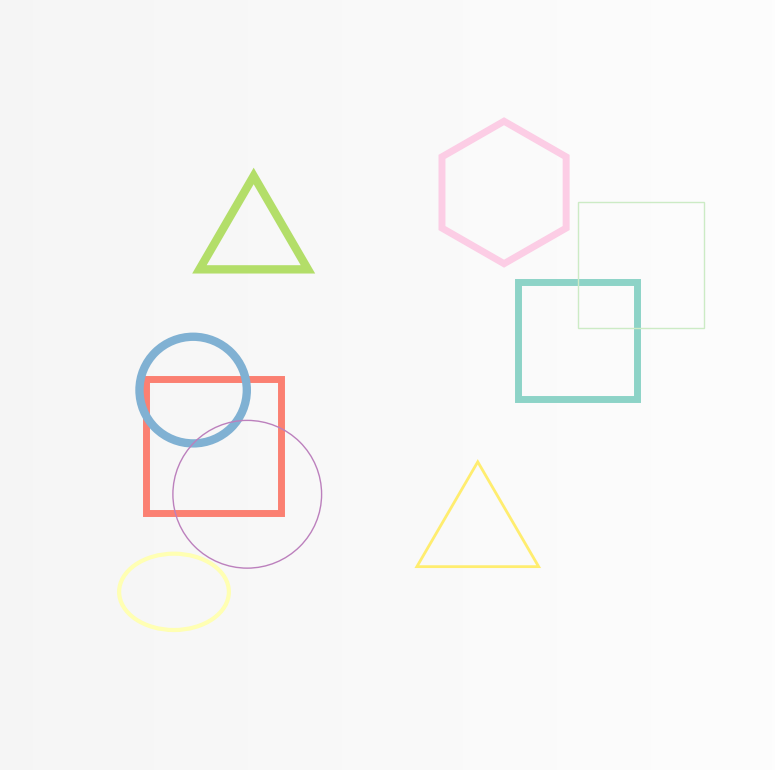[{"shape": "square", "thickness": 2.5, "radius": 0.38, "center": [0.745, 0.558]}, {"shape": "oval", "thickness": 1.5, "radius": 0.35, "center": [0.225, 0.231]}, {"shape": "square", "thickness": 2.5, "radius": 0.43, "center": [0.276, 0.421]}, {"shape": "circle", "thickness": 3, "radius": 0.35, "center": [0.249, 0.493]}, {"shape": "triangle", "thickness": 3, "radius": 0.4, "center": [0.327, 0.691]}, {"shape": "hexagon", "thickness": 2.5, "radius": 0.46, "center": [0.65, 0.75]}, {"shape": "circle", "thickness": 0.5, "radius": 0.48, "center": [0.319, 0.358]}, {"shape": "square", "thickness": 0.5, "radius": 0.41, "center": [0.827, 0.656]}, {"shape": "triangle", "thickness": 1, "radius": 0.45, "center": [0.616, 0.309]}]